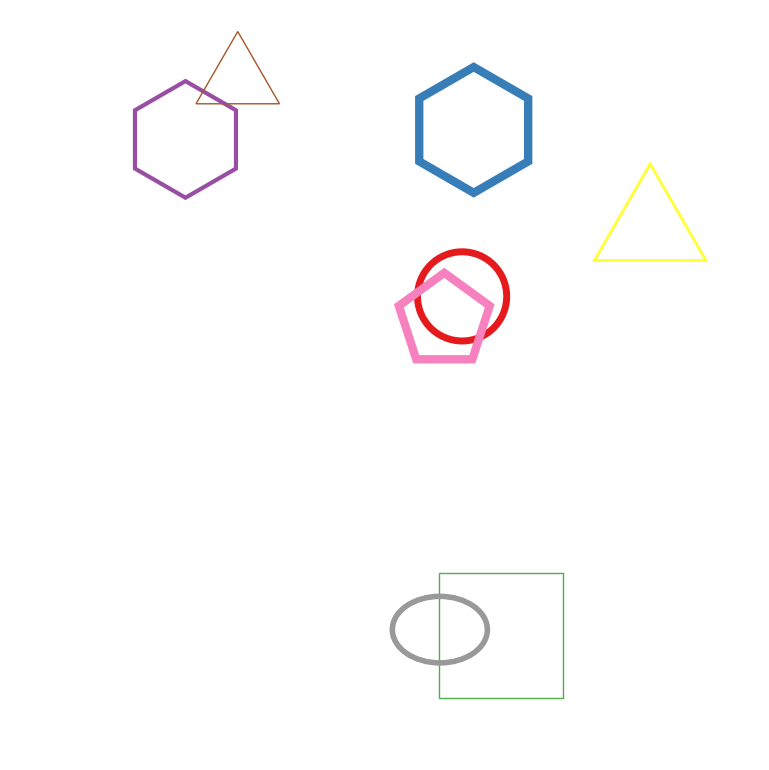[{"shape": "circle", "thickness": 2.5, "radius": 0.29, "center": [0.6, 0.615]}, {"shape": "hexagon", "thickness": 3, "radius": 0.41, "center": [0.615, 0.831]}, {"shape": "square", "thickness": 0.5, "radius": 0.4, "center": [0.651, 0.175]}, {"shape": "hexagon", "thickness": 1.5, "radius": 0.38, "center": [0.241, 0.819]}, {"shape": "triangle", "thickness": 1, "radius": 0.42, "center": [0.844, 0.704]}, {"shape": "triangle", "thickness": 0.5, "radius": 0.31, "center": [0.309, 0.896]}, {"shape": "pentagon", "thickness": 3, "radius": 0.31, "center": [0.577, 0.584]}, {"shape": "oval", "thickness": 2, "radius": 0.31, "center": [0.571, 0.182]}]